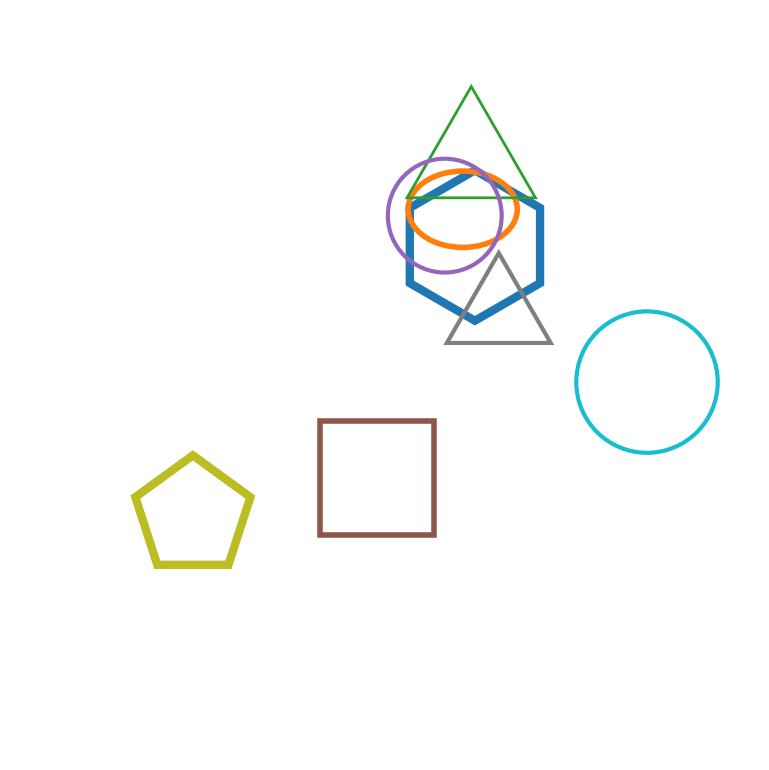[{"shape": "hexagon", "thickness": 3, "radius": 0.49, "center": [0.617, 0.681]}, {"shape": "oval", "thickness": 2, "radius": 0.35, "center": [0.601, 0.728]}, {"shape": "triangle", "thickness": 1, "radius": 0.48, "center": [0.612, 0.791]}, {"shape": "circle", "thickness": 1.5, "radius": 0.37, "center": [0.578, 0.72]}, {"shape": "square", "thickness": 2, "radius": 0.37, "center": [0.489, 0.379]}, {"shape": "triangle", "thickness": 1.5, "radius": 0.39, "center": [0.648, 0.594]}, {"shape": "pentagon", "thickness": 3, "radius": 0.39, "center": [0.25, 0.33]}, {"shape": "circle", "thickness": 1.5, "radius": 0.46, "center": [0.84, 0.504]}]